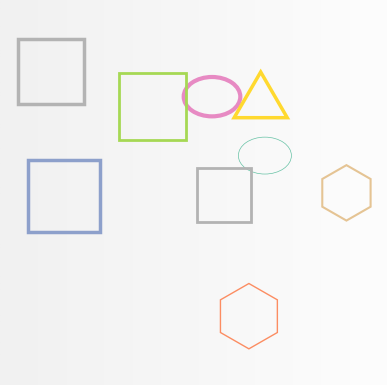[{"shape": "oval", "thickness": 0.5, "radius": 0.34, "center": [0.684, 0.596]}, {"shape": "hexagon", "thickness": 1, "radius": 0.42, "center": [0.642, 0.179]}, {"shape": "square", "thickness": 2.5, "radius": 0.46, "center": [0.165, 0.491]}, {"shape": "oval", "thickness": 3, "radius": 0.37, "center": [0.547, 0.749]}, {"shape": "square", "thickness": 2, "radius": 0.43, "center": [0.393, 0.724]}, {"shape": "triangle", "thickness": 2.5, "radius": 0.4, "center": [0.673, 0.734]}, {"shape": "hexagon", "thickness": 1.5, "radius": 0.36, "center": [0.894, 0.499]}, {"shape": "square", "thickness": 2.5, "radius": 0.43, "center": [0.132, 0.814]}, {"shape": "square", "thickness": 2, "radius": 0.35, "center": [0.578, 0.494]}]